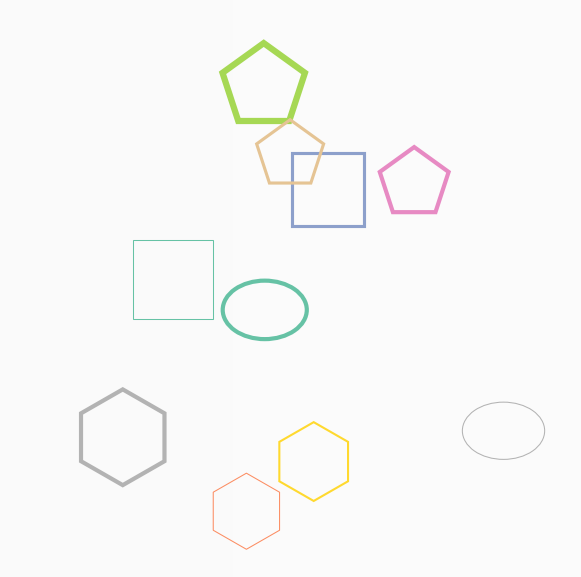[{"shape": "square", "thickness": 0.5, "radius": 0.34, "center": [0.298, 0.515]}, {"shape": "oval", "thickness": 2, "radius": 0.36, "center": [0.455, 0.463]}, {"shape": "hexagon", "thickness": 0.5, "radius": 0.33, "center": [0.424, 0.114]}, {"shape": "square", "thickness": 1.5, "radius": 0.31, "center": [0.564, 0.671]}, {"shape": "pentagon", "thickness": 2, "radius": 0.31, "center": [0.713, 0.682]}, {"shape": "pentagon", "thickness": 3, "radius": 0.37, "center": [0.454, 0.85]}, {"shape": "hexagon", "thickness": 1, "radius": 0.34, "center": [0.54, 0.2]}, {"shape": "pentagon", "thickness": 1.5, "radius": 0.3, "center": [0.499, 0.731]}, {"shape": "oval", "thickness": 0.5, "radius": 0.35, "center": [0.866, 0.253]}, {"shape": "hexagon", "thickness": 2, "radius": 0.41, "center": [0.211, 0.242]}]